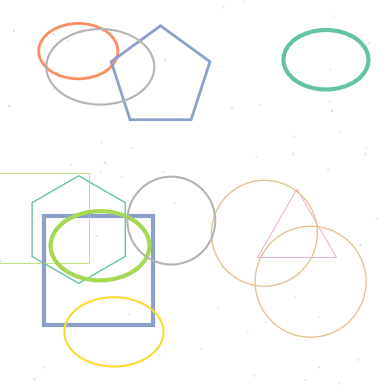[{"shape": "hexagon", "thickness": 1, "radius": 0.7, "center": [0.204, 0.404]}, {"shape": "oval", "thickness": 3, "radius": 0.55, "center": [0.847, 0.845]}, {"shape": "oval", "thickness": 2, "radius": 0.51, "center": [0.203, 0.867]}, {"shape": "square", "thickness": 3, "radius": 0.71, "center": [0.255, 0.297]}, {"shape": "pentagon", "thickness": 2, "radius": 0.67, "center": [0.417, 0.798]}, {"shape": "triangle", "thickness": 0.5, "radius": 0.59, "center": [0.771, 0.39]}, {"shape": "oval", "thickness": 3, "radius": 0.64, "center": [0.26, 0.362]}, {"shape": "square", "thickness": 0.5, "radius": 0.58, "center": [0.114, 0.433]}, {"shape": "oval", "thickness": 1.5, "radius": 0.64, "center": [0.296, 0.138]}, {"shape": "circle", "thickness": 1, "radius": 0.69, "center": [0.687, 0.394]}, {"shape": "circle", "thickness": 1, "radius": 0.72, "center": [0.807, 0.268]}, {"shape": "oval", "thickness": 1.5, "radius": 0.7, "center": [0.261, 0.826]}, {"shape": "circle", "thickness": 1.5, "radius": 0.57, "center": [0.445, 0.427]}]